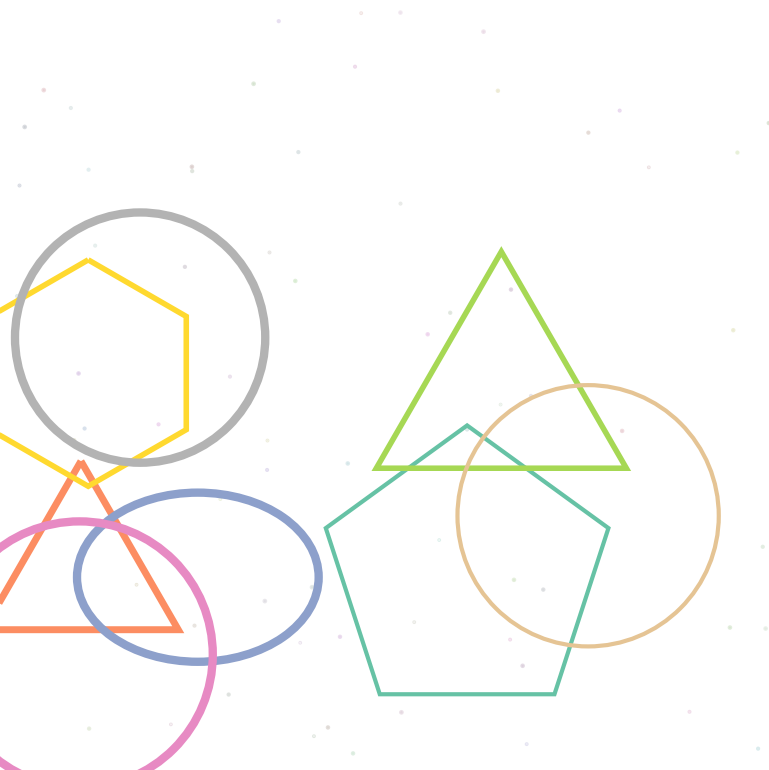[{"shape": "pentagon", "thickness": 1.5, "radius": 0.96, "center": [0.607, 0.255]}, {"shape": "triangle", "thickness": 2.5, "radius": 0.73, "center": [0.105, 0.255]}, {"shape": "oval", "thickness": 3, "radius": 0.78, "center": [0.257, 0.25]}, {"shape": "circle", "thickness": 3, "radius": 0.87, "center": [0.103, 0.15]}, {"shape": "triangle", "thickness": 2, "radius": 0.94, "center": [0.651, 0.486]}, {"shape": "hexagon", "thickness": 2, "radius": 0.74, "center": [0.115, 0.516]}, {"shape": "circle", "thickness": 1.5, "radius": 0.85, "center": [0.764, 0.33]}, {"shape": "circle", "thickness": 3, "radius": 0.81, "center": [0.182, 0.562]}]